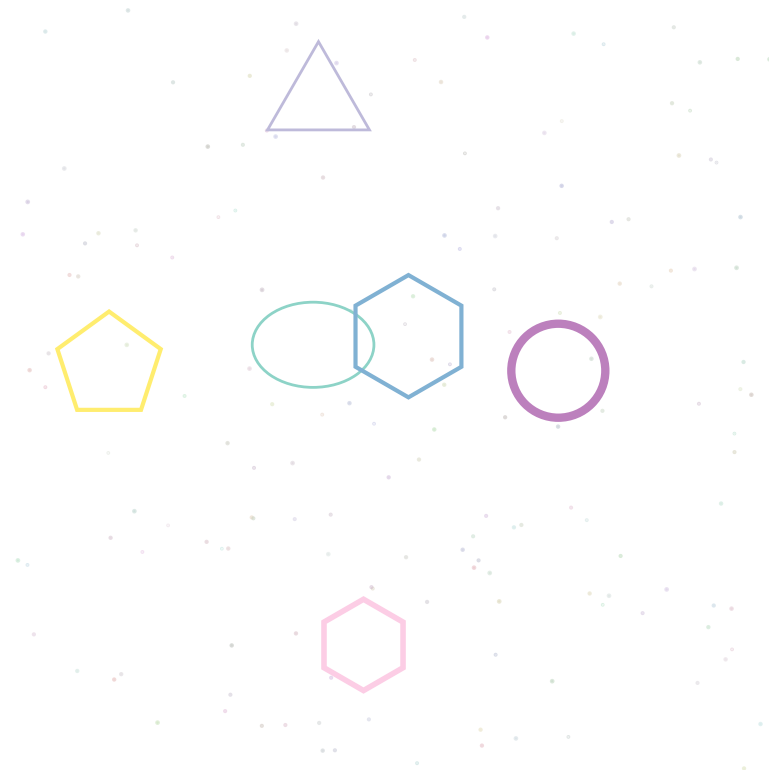[{"shape": "oval", "thickness": 1, "radius": 0.4, "center": [0.407, 0.552]}, {"shape": "triangle", "thickness": 1, "radius": 0.38, "center": [0.414, 0.869]}, {"shape": "hexagon", "thickness": 1.5, "radius": 0.4, "center": [0.53, 0.563]}, {"shape": "hexagon", "thickness": 2, "radius": 0.3, "center": [0.472, 0.162]}, {"shape": "circle", "thickness": 3, "radius": 0.31, "center": [0.725, 0.519]}, {"shape": "pentagon", "thickness": 1.5, "radius": 0.35, "center": [0.142, 0.525]}]